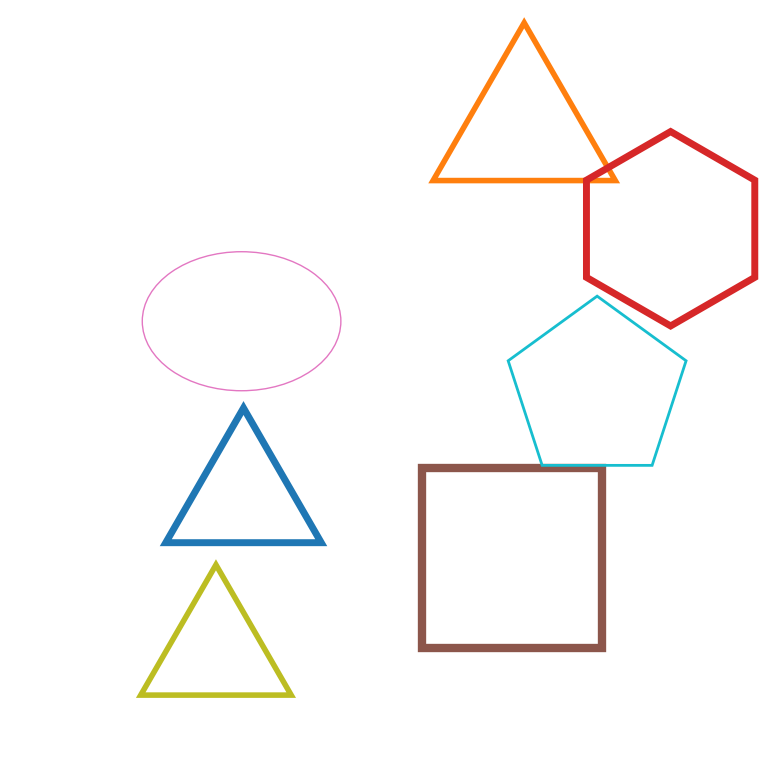[{"shape": "triangle", "thickness": 2.5, "radius": 0.58, "center": [0.316, 0.354]}, {"shape": "triangle", "thickness": 2, "radius": 0.68, "center": [0.681, 0.834]}, {"shape": "hexagon", "thickness": 2.5, "radius": 0.63, "center": [0.871, 0.703]}, {"shape": "square", "thickness": 3, "radius": 0.58, "center": [0.665, 0.275]}, {"shape": "oval", "thickness": 0.5, "radius": 0.64, "center": [0.314, 0.583]}, {"shape": "triangle", "thickness": 2, "radius": 0.56, "center": [0.28, 0.154]}, {"shape": "pentagon", "thickness": 1, "radius": 0.61, "center": [0.775, 0.494]}]